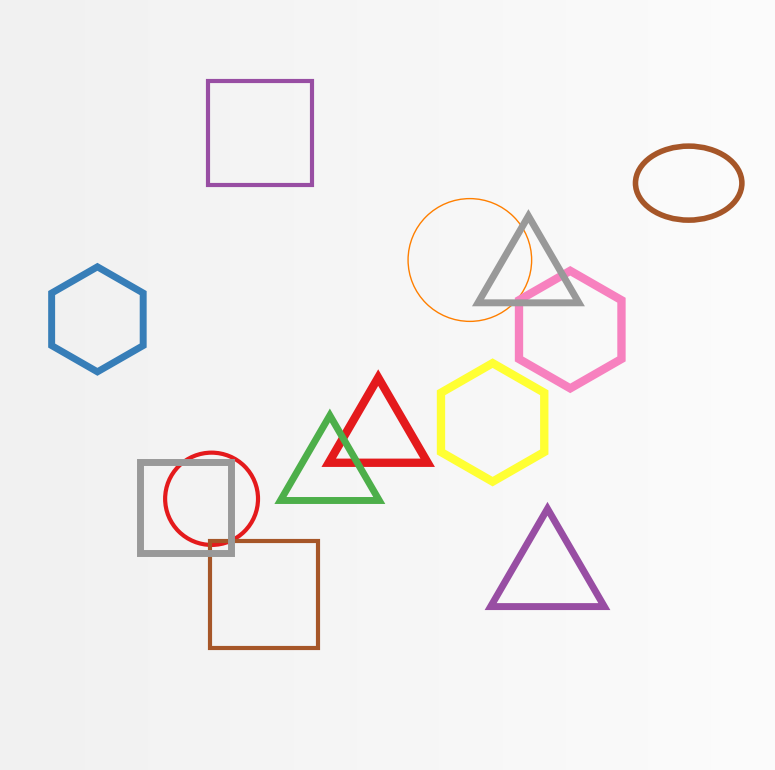[{"shape": "circle", "thickness": 1.5, "radius": 0.3, "center": [0.273, 0.352]}, {"shape": "triangle", "thickness": 3, "radius": 0.37, "center": [0.488, 0.436]}, {"shape": "hexagon", "thickness": 2.5, "radius": 0.34, "center": [0.126, 0.585]}, {"shape": "triangle", "thickness": 2.5, "radius": 0.37, "center": [0.426, 0.387]}, {"shape": "square", "thickness": 1.5, "radius": 0.34, "center": [0.335, 0.828]}, {"shape": "triangle", "thickness": 2.5, "radius": 0.42, "center": [0.706, 0.255]}, {"shape": "circle", "thickness": 0.5, "radius": 0.4, "center": [0.606, 0.662]}, {"shape": "hexagon", "thickness": 3, "radius": 0.38, "center": [0.636, 0.451]}, {"shape": "oval", "thickness": 2, "radius": 0.34, "center": [0.889, 0.762]}, {"shape": "square", "thickness": 1.5, "radius": 0.35, "center": [0.341, 0.228]}, {"shape": "hexagon", "thickness": 3, "radius": 0.38, "center": [0.736, 0.572]}, {"shape": "square", "thickness": 2.5, "radius": 0.29, "center": [0.239, 0.341]}, {"shape": "triangle", "thickness": 2.5, "radius": 0.38, "center": [0.682, 0.644]}]